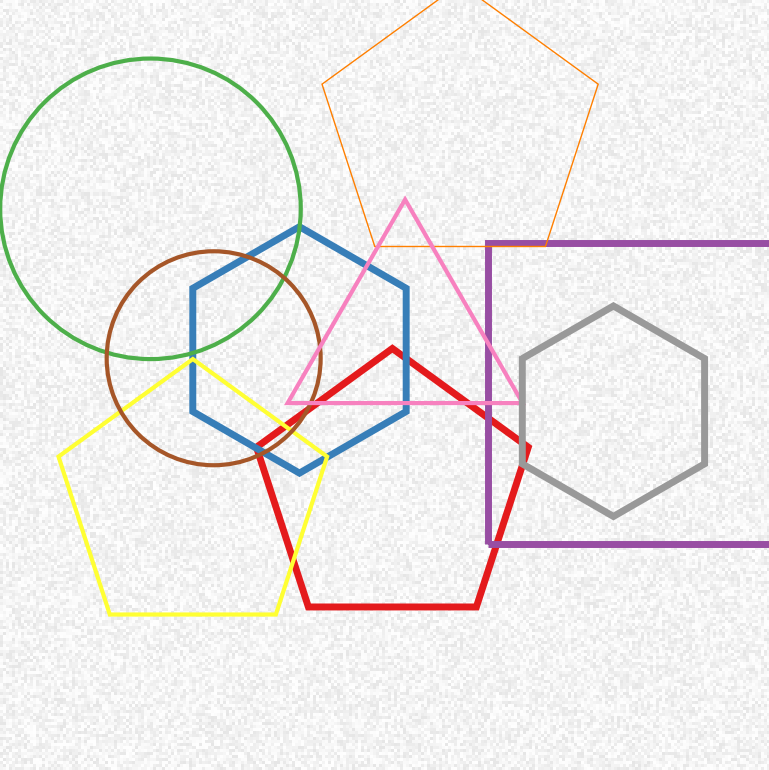[{"shape": "pentagon", "thickness": 2.5, "radius": 0.93, "center": [0.51, 0.362]}, {"shape": "hexagon", "thickness": 2.5, "radius": 0.8, "center": [0.389, 0.546]}, {"shape": "circle", "thickness": 1.5, "radius": 0.98, "center": [0.195, 0.729]}, {"shape": "square", "thickness": 2.5, "radius": 0.98, "center": [0.83, 0.489]}, {"shape": "pentagon", "thickness": 0.5, "radius": 0.94, "center": [0.598, 0.832]}, {"shape": "pentagon", "thickness": 1.5, "radius": 0.92, "center": [0.25, 0.35]}, {"shape": "circle", "thickness": 1.5, "radius": 0.69, "center": [0.277, 0.535]}, {"shape": "triangle", "thickness": 1.5, "radius": 0.88, "center": [0.526, 0.565]}, {"shape": "hexagon", "thickness": 2.5, "radius": 0.68, "center": [0.797, 0.466]}]